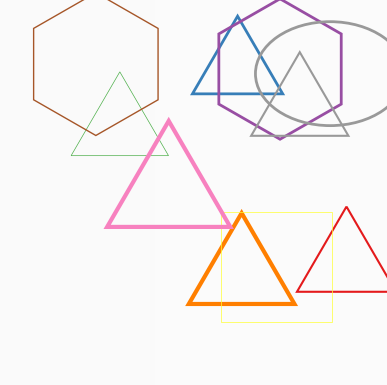[{"shape": "triangle", "thickness": 1.5, "radius": 0.74, "center": [0.894, 0.316]}, {"shape": "triangle", "thickness": 2, "radius": 0.67, "center": [0.613, 0.823]}, {"shape": "triangle", "thickness": 0.5, "radius": 0.73, "center": [0.309, 0.668]}, {"shape": "hexagon", "thickness": 2, "radius": 0.91, "center": [0.723, 0.821]}, {"shape": "triangle", "thickness": 3, "radius": 0.79, "center": [0.624, 0.289]}, {"shape": "square", "thickness": 0.5, "radius": 0.72, "center": [0.714, 0.307]}, {"shape": "hexagon", "thickness": 1, "radius": 0.93, "center": [0.247, 0.834]}, {"shape": "triangle", "thickness": 3, "radius": 0.92, "center": [0.435, 0.502]}, {"shape": "triangle", "thickness": 1.5, "radius": 0.72, "center": [0.774, 0.72]}, {"shape": "oval", "thickness": 2, "radius": 0.96, "center": [0.852, 0.809]}]